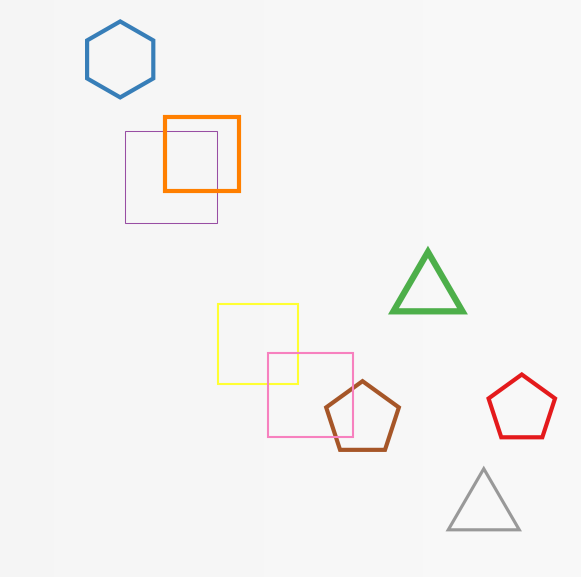[{"shape": "pentagon", "thickness": 2, "radius": 0.3, "center": [0.898, 0.291]}, {"shape": "hexagon", "thickness": 2, "radius": 0.33, "center": [0.207, 0.896]}, {"shape": "triangle", "thickness": 3, "radius": 0.34, "center": [0.736, 0.494]}, {"shape": "square", "thickness": 0.5, "radius": 0.4, "center": [0.293, 0.693]}, {"shape": "square", "thickness": 2, "radius": 0.32, "center": [0.347, 0.732]}, {"shape": "square", "thickness": 1, "radius": 0.34, "center": [0.444, 0.403]}, {"shape": "pentagon", "thickness": 2, "radius": 0.33, "center": [0.624, 0.273]}, {"shape": "square", "thickness": 1, "radius": 0.36, "center": [0.534, 0.316]}, {"shape": "triangle", "thickness": 1.5, "radius": 0.35, "center": [0.832, 0.117]}]